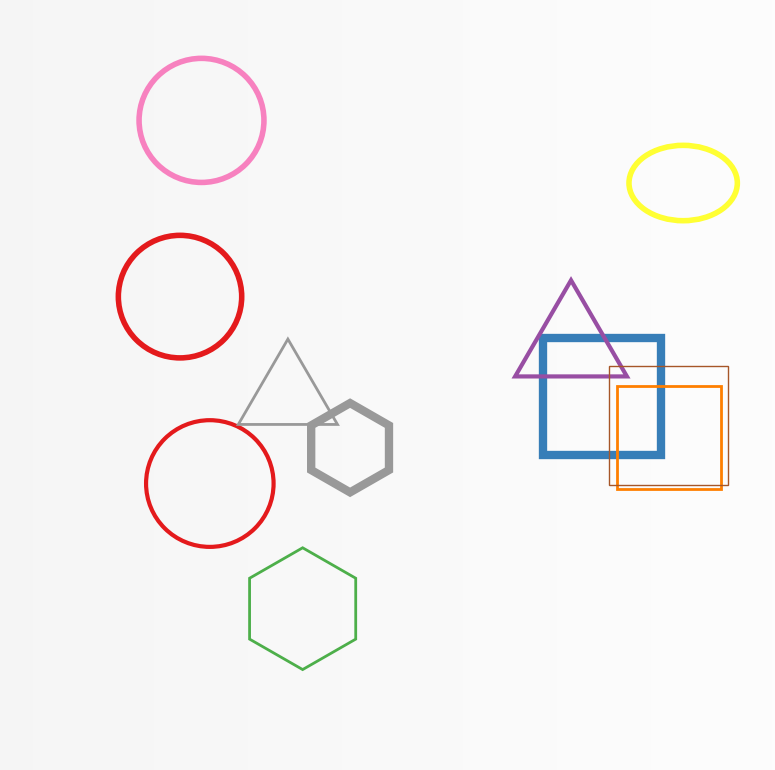[{"shape": "circle", "thickness": 2, "radius": 0.4, "center": [0.232, 0.615]}, {"shape": "circle", "thickness": 1.5, "radius": 0.41, "center": [0.271, 0.372]}, {"shape": "square", "thickness": 3, "radius": 0.38, "center": [0.776, 0.485]}, {"shape": "hexagon", "thickness": 1, "radius": 0.4, "center": [0.391, 0.21]}, {"shape": "triangle", "thickness": 1.5, "radius": 0.42, "center": [0.737, 0.553]}, {"shape": "square", "thickness": 1, "radius": 0.34, "center": [0.863, 0.432]}, {"shape": "oval", "thickness": 2, "radius": 0.35, "center": [0.881, 0.762]}, {"shape": "square", "thickness": 0.5, "radius": 0.38, "center": [0.862, 0.447]}, {"shape": "circle", "thickness": 2, "radius": 0.4, "center": [0.26, 0.844]}, {"shape": "hexagon", "thickness": 3, "radius": 0.29, "center": [0.452, 0.419]}, {"shape": "triangle", "thickness": 1, "radius": 0.37, "center": [0.371, 0.486]}]